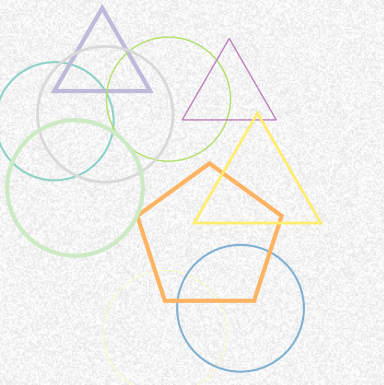[{"shape": "circle", "thickness": 1.5, "radius": 0.77, "center": [0.142, 0.685]}, {"shape": "circle", "thickness": 0.5, "radius": 0.8, "center": [0.429, 0.136]}, {"shape": "triangle", "thickness": 3, "radius": 0.72, "center": [0.266, 0.835]}, {"shape": "circle", "thickness": 1.5, "radius": 0.82, "center": [0.625, 0.199]}, {"shape": "pentagon", "thickness": 3, "radius": 0.99, "center": [0.544, 0.378]}, {"shape": "circle", "thickness": 1, "radius": 0.81, "center": [0.438, 0.742]}, {"shape": "circle", "thickness": 2, "radius": 0.88, "center": [0.273, 0.703]}, {"shape": "triangle", "thickness": 1, "radius": 0.71, "center": [0.595, 0.759]}, {"shape": "circle", "thickness": 3, "radius": 0.88, "center": [0.195, 0.512]}, {"shape": "triangle", "thickness": 2, "radius": 0.95, "center": [0.669, 0.516]}]